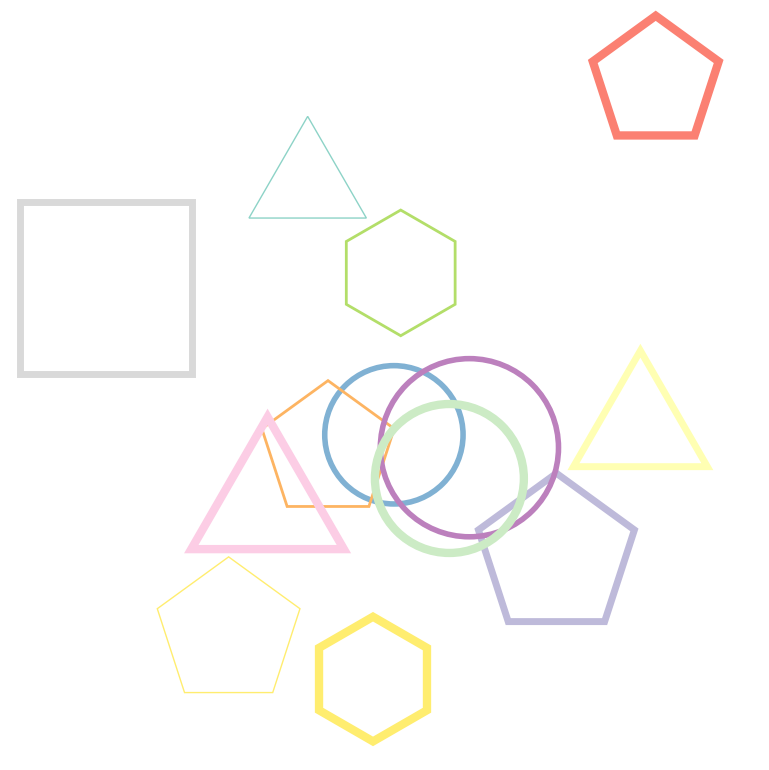[{"shape": "triangle", "thickness": 0.5, "radius": 0.44, "center": [0.4, 0.761]}, {"shape": "triangle", "thickness": 2.5, "radius": 0.5, "center": [0.832, 0.444]}, {"shape": "pentagon", "thickness": 2.5, "radius": 0.53, "center": [0.723, 0.279]}, {"shape": "pentagon", "thickness": 3, "radius": 0.43, "center": [0.852, 0.894]}, {"shape": "circle", "thickness": 2, "radius": 0.45, "center": [0.512, 0.435]}, {"shape": "pentagon", "thickness": 1, "radius": 0.45, "center": [0.426, 0.415]}, {"shape": "hexagon", "thickness": 1, "radius": 0.41, "center": [0.52, 0.646]}, {"shape": "triangle", "thickness": 3, "radius": 0.57, "center": [0.348, 0.344]}, {"shape": "square", "thickness": 2.5, "radius": 0.56, "center": [0.138, 0.626]}, {"shape": "circle", "thickness": 2, "radius": 0.58, "center": [0.61, 0.419]}, {"shape": "circle", "thickness": 3, "radius": 0.48, "center": [0.584, 0.379]}, {"shape": "pentagon", "thickness": 0.5, "radius": 0.49, "center": [0.297, 0.179]}, {"shape": "hexagon", "thickness": 3, "radius": 0.4, "center": [0.484, 0.118]}]